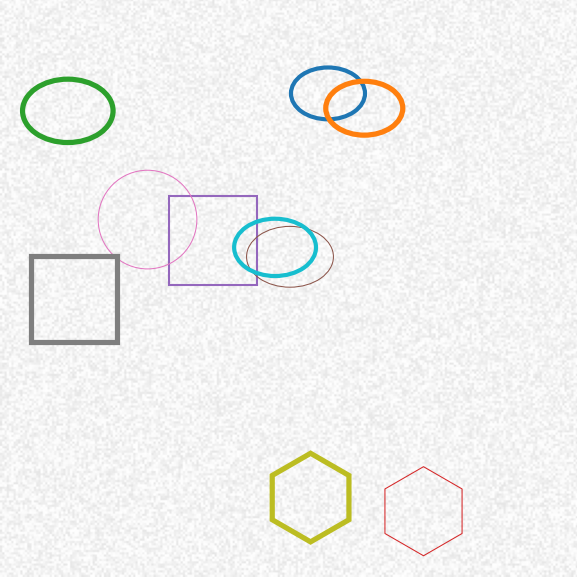[{"shape": "oval", "thickness": 2, "radius": 0.32, "center": [0.568, 0.837]}, {"shape": "oval", "thickness": 2.5, "radius": 0.33, "center": [0.631, 0.812]}, {"shape": "oval", "thickness": 2.5, "radius": 0.39, "center": [0.117, 0.807]}, {"shape": "hexagon", "thickness": 0.5, "radius": 0.39, "center": [0.733, 0.114]}, {"shape": "square", "thickness": 1, "radius": 0.38, "center": [0.369, 0.583]}, {"shape": "oval", "thickness": 0.5, "radius": 0.38, "center": [0.502, 0.554]}, {"shape": "circle", "thickness": 0.5, "radius": 0.43, "center": [0.255, 0.619]}, {"shape": "square", "thickness": 2.5, "radius": 0.37, "center": [0.128, 0.482]}, {"shape": "hexagon", "thickness": 2.5, "radius": 0.38, "center": [0.538, 0.138]}, {"shape": "oval", "thickness": 2, "radius": 0.35, "center": [0.476, 0.571]}]